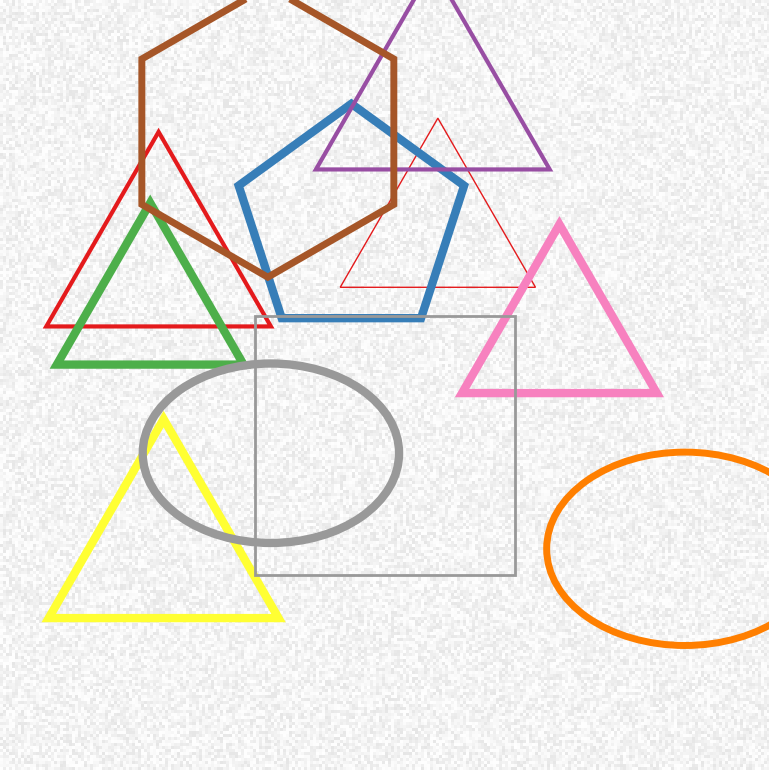[{"shape": "triangle", "thickness": 1.5, "radius": 0.84, "center": [0.206, 0.66]}, {"shape": "triangle", "thickness": 0.5, "radius": 0.73, "center": [0.569, 0.7]}, {"shape": "pentagon", "thickness": 3, "radius": 0.77, "center": [0.456, 0.711]}, {"shape": "triangle", "thickness": 3, "radius": 0.7, "center": [0.195, 0.597]}, {"shape": "triangle", "thickness": 1.5, "radius": 0.88, "center": [0.562, 0.868]}, {"shape": "oval", "thickness": 2.5, "radius": 0.9, "center": [0.889, 0.287]}, {"shape": "triangle", "thickness": 3, "radius": 0.86, "center": [0.213, 0.283]}, {"shape": "hexagon", "thickness": 2.5, "radius": 0.94, "center": [0.348, 0.829]}, {"shape": "triangle", "thickness": 3, "radius": 0.73, "center": [0.727, 0.563]}, {"shape": "oval", "thickness": 3, "radius": 0.83, "center": [0.352, 0.411]}, {"shape": "square", "thickness": 1, "radius": 0.84, "center": [0.5, 0.422]}]